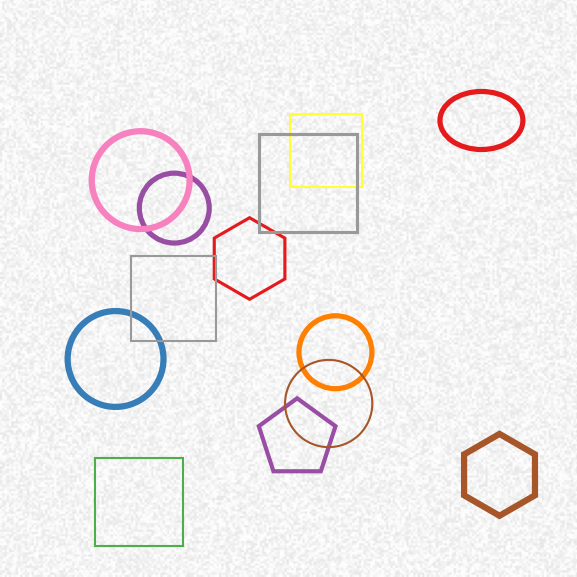[{"shape": "hexagon", "thickness": 1.5, "radius": 0.35, "center": [0.432, 0.552]}, {"shape": "oval", "thickness": 2.5, "radius": 0.36, "center": [0.834, 0.79]}, {"shape": "circle", "thickness": 3, "radius": 0.41, "center": [0.2, 0.378]}, {"shape": "square", "thickness": 1, "radius": 0.38, "center": [0.24, 0.13]}, {"shape": "circle", "thickness": 2.5, "radius": 0.3, "center": [0.302, 0.639]}, {"shape": "pentagon", "thickness": 2, "radius": 0.35, "center": [0.515, 0.24]}, {"shape": "circle", "thickness": 2.5, "radius": 0.32, "center": [0.581, 0.389]}, {"shape": "square", "thickness": 1, "radius": 0.31, "center": [0.565, 0.738]}, {"shape": "circle", "thickness": 1, "radius": 0.38, "center": [0.569, 0.3]}, {"shape": "hexagon", "thickness": 3, "radius": 0.35, "center": [0.865, 0.177]}, {"shape": "circle", "thickness": 3, "radius": 0.42, "center": [0.244, 0.687]}, {"shape": "square", "thickness": 1.5, "radius": 0.42, "center": [0.533, 0.682]}, {"shape": "square", "thickness": 1, "radius": 0.37, "center": [0.3, 0.482]}]